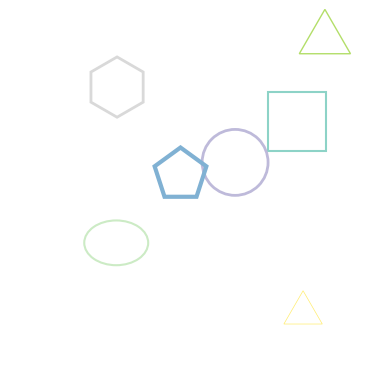[{"shape": "square", "thickness": 1.5, "radius": 0.38, "center": [0.771, 0.685]}, {"shape": "circle", "thickness": 2, "radius": 0.43, "center": [0.611, 0.578]}, {"shape": "pentagon", "thickness": 3, "radius": 0.35, "center": [0.469, 0.546]}, {"shape": "triangle", "thickness": 1, "radius": 0.38, "center": [0.844, 0.899]}, {"shape": "hexagon", "thickness": 2, "radius": 0.39, "center": [0.304, 0.774]}, {"shape": "oval", "thickness": 1.5, "radius": 0.42, "center": [0.302, 0.369]}, {"shape": "triangle", "thickness": 0.5, "radius": 0.29, "center": [0.787, 0.187]}]